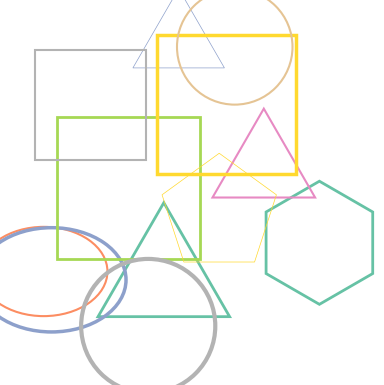[{"shape": "hexagon", "thickness": 2, "radius": 0.8, "center": [0.83, 0.369]}, {"shape": "triangle", "thickness": 2, "radius": 0.99, "center": [0.426, 0.276]}, {"shape": "oval", "thickness": 1.5, "radius": 0.83, "center": [0.113, 0.295]}, {"shape": "oval", "thickness": 2.5, "radius": 0.97, "center": [0.134, 0.273]}, {"shape": "triangle", "thickness": 0.5, "radius": 0.69, "center": [0.464, 0.892]}, {"shape": "triangle", "thickness": 1.5, "radius": 0.77, "center": [0.685, 0.564]}, {"shape": "square", "thickness": 2, "radius": 0.92, "center": [0.334, 0.512]}, {"shape": "square", "thickness": 2.5, "radius": 0.9, "center": [0.589, 0.727]}, {"shape": "pentagon", "thickness": 0.5, "radius": 0.78, "center": [0.569, 0.446]}, {"shape": "circle", "thickness": 1.5, "radius": 0.75, "center": [0.61, 0.878]}, {"shape": "square", "thickness": 1.5, "radius": 0.72, "center": [0.235, 0.728]}, {"shape": "circle", "thickness": 3, "radius": 0.87, "center": [0.385, 0.153]}]